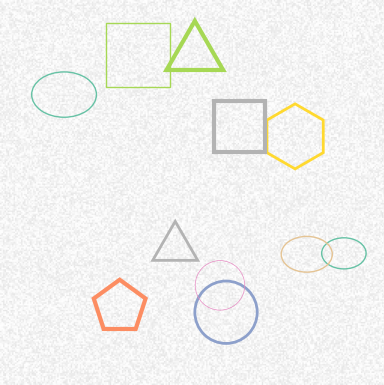[{"shape": "oval", "thickness": 1, "radius": 0.42, "center": [0.166, 0.754]}, {"shape": "oval", "thickness": 1, "radius": 0.29, "center": [0.893, 0.342]}, {"shape": "pentagon", "thickness": 3, "radius": 0.35, "center": [0.311, 0.203]}, {"shape": "circle", "thickness": 2, "radius": 0.41, "center": [0.587, 0.189]}, {"shape": "circle", "thickness": 0.5, "radius": 0.32, "center": [0.571, 0.259]}, {"shape": "triangle", "thickness": 3, "radius": 0.42, "center": [0.506, 0.861]}, {"shape": "square", "thickness": 1, "radius": 0.41, "center": [0.358, 0.857]}, {"shape": "hexagon", "thickness": 2, "radius": 0.42, "center": [0.766, 0.646]}, {"shape": "oval", "thickness": 1, "radius": 0.33, "center": [0.797, 0.34]}, {"shape": "square", "thickness": 3, "radius": 0.33, "center": [0.622, 0.672]}, {"shape": "triangle", "thickness": 2, "radius": 0.34, "center": [0.455, 0.358]}]